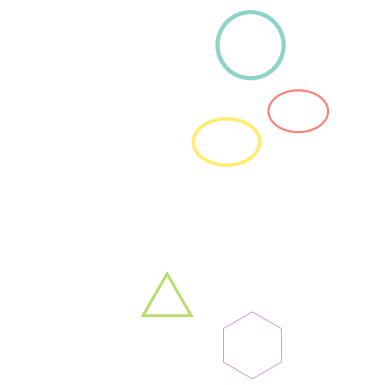[{"shape": "circle", "thickness": 3, "radius": 0.43, "center": [0.651, 0.883]}, {"shape": "oval", "thickness": 1.5, "radius": 0.39, "center": [0.775, 0.711]}, {"shape": "triangle", "thickness": 2, "radius": 0.36, "center": [0.434, 0.216]}, {"shape": "hexagon", "thickness": 0.5, "radius": 0.44, "center": [0.656, 0.103]}, {"shape": "oval", "thickness": 2.5, "radius": 0.43, "center": [0.589, 0.631]}]